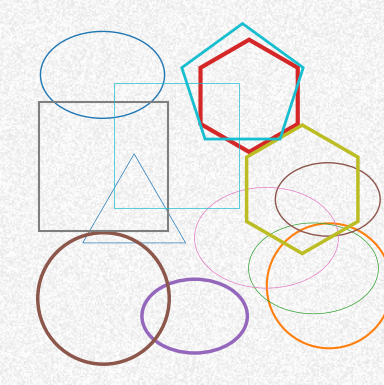[{"shape": "triangle", "thickness": 0.5, "radius": 0.77, "center": [0.348, 0.446]}, {"shape": "oval", "thickness": 1, "radius": 0.81, "center": [0.266, 0.806]}, {"shape": "circle", "thickness": 1.5, "radius": 0.81, "center": [0.855, 0.258]}, {"shape": "oval", "thickness": 0.5, "radius": 0.84, "center": [0.814, 0.303]}, {"shape": "hexagon", "thickness": 3, "radius": 0.73, "center": [0.647, 0.751]}, {"shape": "oval", "thickness": 2.5, "radius": 0.68, "center": [0.506, 0.179]}, {"shape": "oval", "thickness": 1, "radius": 0.68, "center": [0.851, 0.482]}, {"shape": "circle", "thickness": 2.5, "radius": 0.85, "center": [0.269, 0.225]}, {"shape": "oval", "thickness": 0.5, "radius": 0.93, "center": [0.692, 0.382]}, {"shape": "square", "thickness": 1.5, "radius": 0.84, "center": [0.268, 0.568]}, {"shape": "hexagon", "thickness": 2.5, "radius": 0.83, "center": [0.785, 0.508]}, {"shape": "square", "thickness": 0.5, "radius": 0.81, "center": [0.458, 0.622]}, {"shape": "pentagon", "thickness": 2, "radius": 0.83, "center": [0.63, 0.773]}]